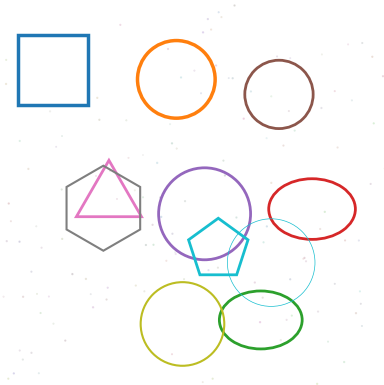[{"shape": "square", "thickness": 2.5, "radius": 0.46, "center": [0.138, 0.819]}, {"shape": "circle", "thickness": 2.5, "radius": 0.5, "center": [0.458, 0.794]}, {"shape": "oval", "thickness": 2, "radius": 0.54, "center": [0.677, 0.169]}, {"shape": "oval", "thickness": 2, "radius": 0.56, "center": [0.811, 0.457]}, {"shape": "circle", "thickness": 2, "radius": 0.6, "center": [0.531, 0.445]}, {"shape": "circle", "thickness": 2, "radius": 0.44, "center": [0.725, 0.755]}, {"shape": "triangle", "thickness": 2, "radius": 0.49, "center": [0.283, 0.486]}, {"shape": "hexagon", "thickness": 1.5, "radius": 0.55, "center": [0.268, 0.459]}, {"shape": "circle", "thickness": 1.5, "radius": 0.54, "center": [0.474, 0.159]}, {"shape": "circle", "thickness": 0.5, "radius": 0.57, "center": [0.704, 0.318]}, {"shape": "pentagon", "thickness": 2, "radius": 0.41, "center": [0.567, 0.352]}]